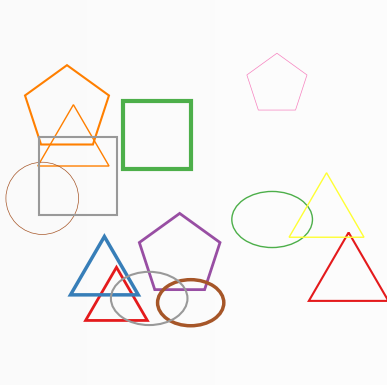[{"shape": "triangle", "thickness": 1.5, "radius": 0.59, "center": [0.9, 0.278]}, {"shape": "triangle", "thickness": 2, "radius": 0.46, "center": [0.301, 0.214]}, {"shape": "triangle", "thickness": 2.5, "radius": 0.5, "center": [0.269, 0.285]}, {"shape": "oval", "thickness": 1, "radius": 0.52, "center": [0.702, 0.43]}, {"shape": "square", "thickness": 3, "radius": 0.44, "center": [0.405, 0.649]}, {"shape": "pentagon", "thickness": 2, "radius": 0.55, "center": [0.464, 0.336]}, {"shape": "pentagon", "thickness": 1.5, "radius": 0.57, "center": [0.173, 0.717]}, {"shape": "triangle", "thickness": 1, "radius": 0.53, "center": [0.189, 0.622]}, {"shape": "triangle", "thickness": 1, "radius": 0.56, "center": [0.843, 0.44]}, {"shape": "circle", "thickness": 0.5, "radius": 0.47, "center": [0.109, 0.485]}, {"shape": "oval", "thickness": 2.5, "radius": 0.43, "center": [0.492, 0.214]}, {"shape": "pentagon", "thickness": 0.5, "radius": 0.41, "center": [0.715, 0.78]}, {"shape": "square", "thickness": 1.5, "radius": 0.5, "center": [0.202, 0.542]}, {"shape": "oval", "thickness": 1.5, "radius": 0.49, "center": [0.385, 0.225]}]